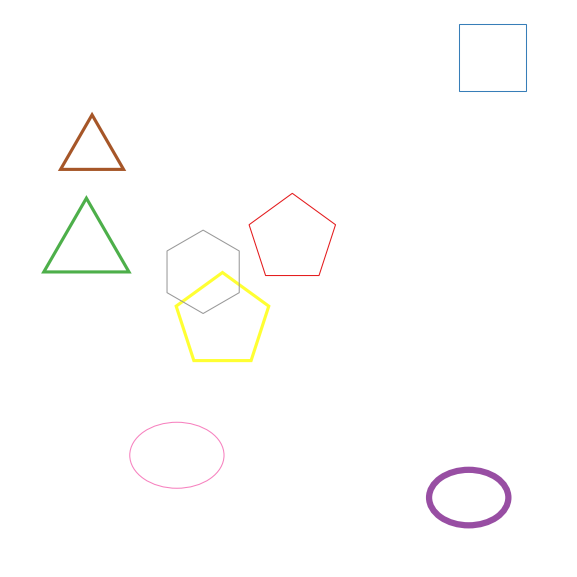[{"shape": "pentagon", "thickness": 0.5, "radius": 0.39, "center": [0.506, 0.586]}, {"shape": "square", "thickness": 0.5, "radius": 0.29, "center": [0.853, 0.9]}, {"shape": "triangle", "thickness": 1.5, "radius": 0.43, "center": [0.15, 0.571]}, {"shape": "oval", "thickness": 3, "radius": 0.34, "center": [0.812, 0.138]}, {"shape": "pentagon", "thickness": 1.5, "radius": 0.42, "center": [0.385, 0.443]}, {"shape": "triangle", "thickness": 1.5, "radius": 0.31, "center": [0.159, 0.737]}, {"shape": "oval", "thickness": 0.5, "radius": 0.41, "center": [0.306, 0.211]}, {"shape": "hexagon", "thickness": 0.5, "radius": 0.36, "center": [0.352, 0.528]}]